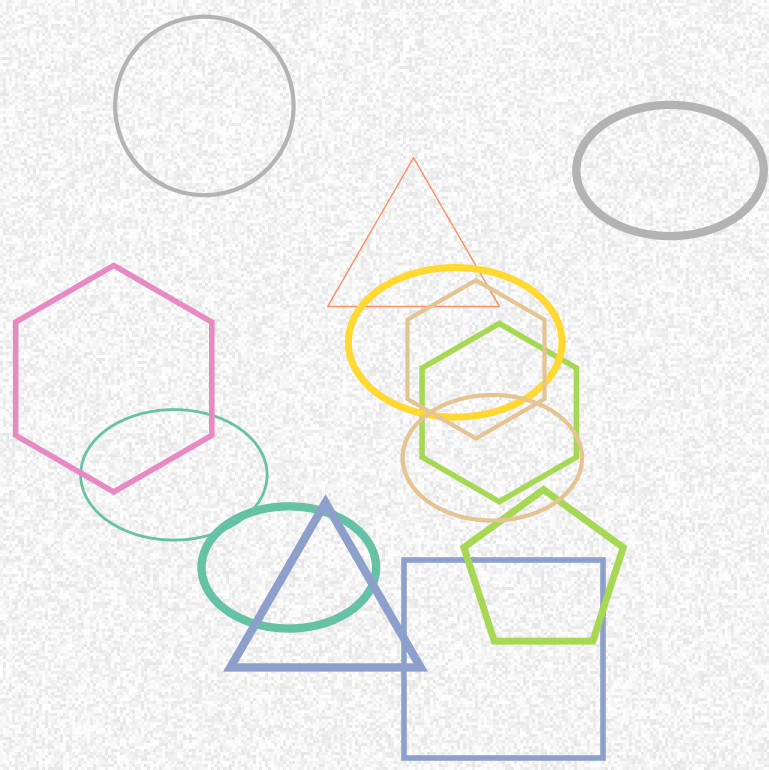[{"shape": "oval", "thickness": 3, "radius": 0.57, "center": [0.375, 0.263]}, {"shape": "oval", "thickness": 1, "radius": 0.61, "center": [0.226, 0.383]}, {"shape": "triangle", "thickness": 0.5, "radius": 0.64, "center": [0.537, 0.666]}, {"shape": "triangle", "thickness": 3, "radius": 0.71, "center": [0.423, 0.205]}, {"shape": "square", "thickness": 2, "radius": 0.64, "center": [0.654, 0.144]}, {"shape": "hexagon", "thickness": 2, "radius": 0.74, "center": [0.148, 0.508]}, {"shape": "hexagon", "thickness": 2, "radius": 0.58, "center": [0.648, 0.464]}, {"shape": "pentagon", "thickness": 2.5, "radius": 0.54, "center": [0.706, 0.255]}, {"shape": "oval", "thickness": 2.5, "radius": 0.69, "center": [0.591, 0.555]}, {"shape": "hexagon", "thickness": 1.5, "radius": 0.51, "center": [0.618, 0.533]}, {"shape": "oval", "thickness": 1.5, "radius": 0.58, "center": [0.639, 0.405]}, {"shape": "oval", "thickness": 3, "radius": 0.61, "center": [0.87, 0.779]}, {"shape": "circle", "thickness": 1.5, "radius": 0.58, "center": [0.265, 0.862]}]